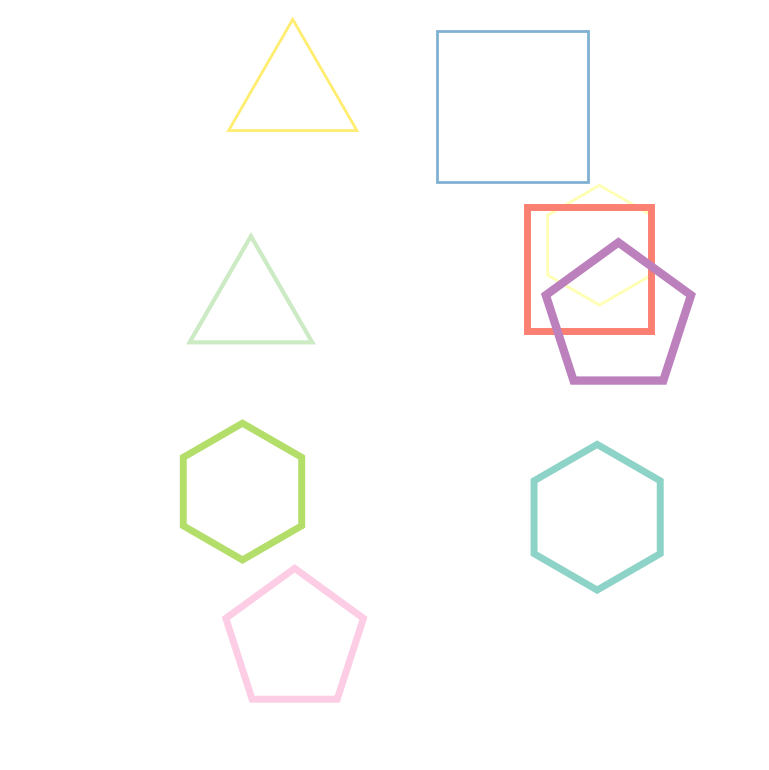[{"shape": "hexagon", "thickness": 2.5, "radius": 0.47, "center": [0.776, 0.328]}, {"shape": "hexagon", "thickness": 1, "radius": 0.39, "center": [0.779, 0.682]}, {"shape": "square", "thickness": 2.5, "radius": 0.4, "center": [0.765, 0.65]}, {"shape": "square", "thickness": 1, "radius": 0.49, "center": [0.665, 0.862]}, {"shape": "hexagon", "thickness": 2.5, "radius": 0.44, "center": [0.315, 0.362]}, {"shape": "pentagon", "thickness": 2.5, "radius": 0.47, "center": [0.383, 0.168]}, {"shape": "pentagon", "thickness": 3, "radius": 0.5, "center": [0.803, 0.586]}, {"shape": "triangle", "thickness": 1.5, "radius": 0.46, "center": [0.326, 0.601]}, {"shape": "triangle", "thickness": 1, "radius": 0.48, "center": [0.38, 0.879]}]